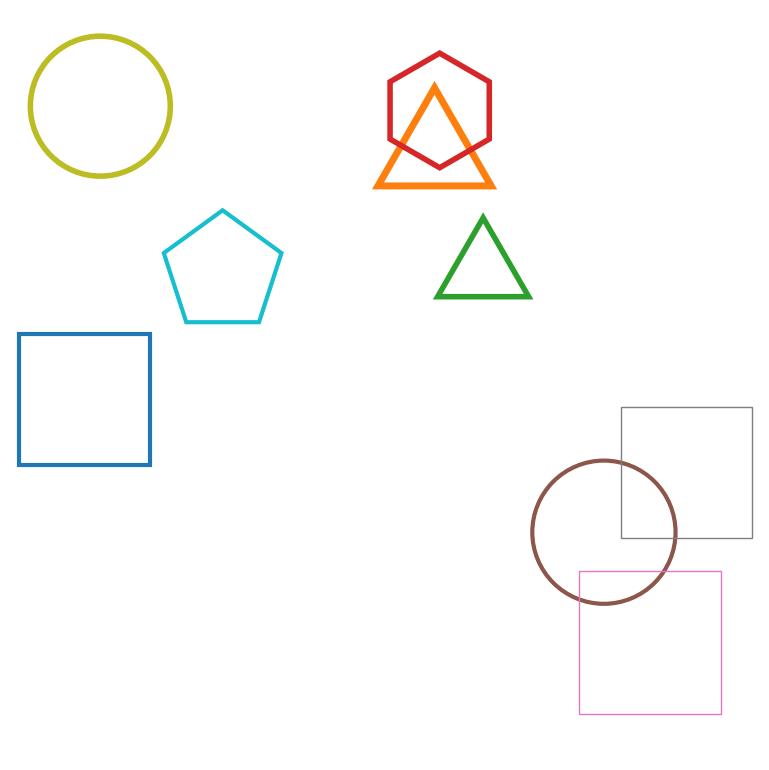[{"shape": "square", "thickness": 1.5, "radius": 0.43, "center": [0.11, 0.481]}, {"shape": "triangle", "thickness": 2.5, "radius": 0.42, "center": [0.564, 0.801]}, {"shape": "triangle", "thickness": 2, "radius": 0.34, "center": [0.627, 0.649]}, {"shape": "hexagon", "thickness": 2, "radius": 0.37, "center": [0.571, 0.857]}, {"shape": "circle", "thickness": 1.5, "radius": 0.47, "center": [0.784, 0.309]}, {"shape": "square", "thickness": 0.5, "radius": 0.46, "center": [0.844, 0.165]}, {"shape": "square", "thickness": 0.5, "radius": 0.42, "center": [0.892, 0.387]}, {"shape": "circle", "thickness": 2, "radius": 0.45, "center": [0.13, 0.862]}, {"shape": "pentagon", "thickness": 1.5, "radius": 0.4, "center": [0.289, 0.647]}]